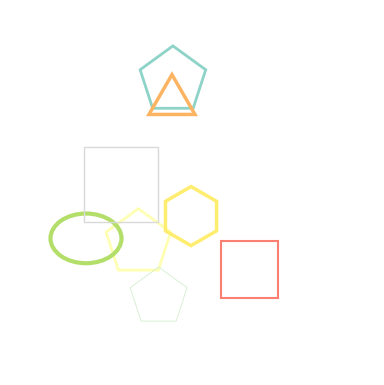[{"shape": "pentagon", "thickness": 2, "radius": 0.45, "center": [0.449, 0.791]}, {"shape": "pentagon", "thickness": 2, "radius": 0.44, "center": [0.359, 0.37]}, {"shape": "square", "thickness": 1.5, "radius": 0.37, "center": [0.647, 0.299]}, {"shape": "triangle", "thickness": 2.5, "radius": 0.35, "center": [0.447, 0.737]}, {"shape": "oval", "thickness": 3, "radius": 0.46, "center": [0.223, 0.381]}, {"shape": "square", "thickness": 1, "radius": 0.48, "center": [0.314, 0.52]}, {"shape": "pentagon", "thickness": 0.5, "radius": 0.39, "center": [0.412, 0.229]}, {"shape": "hexagon", "thickness": 2.5, "radius": 0.38, "center": [0.496, 0.439]}]